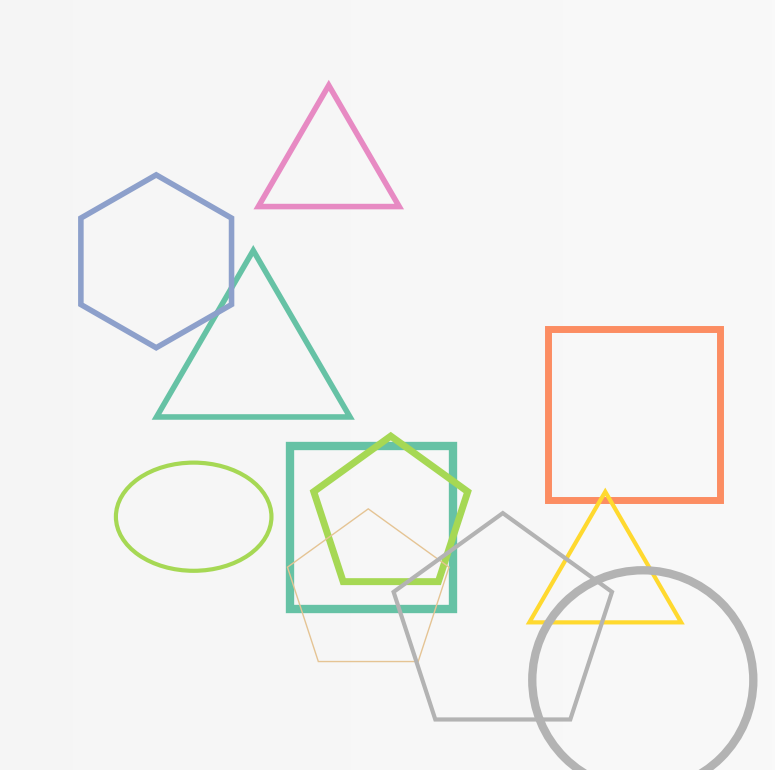[{"shape": "square", "thickness": 3, "radius": 0.53, "center": [0.479, 0.315]}, {"shape": "triangle", "thickness": 2, "radius": 0.72, "center": [0.327, 0.531]}, {"shape": "square", "thickness": 2.5, "radius": 0.56, "center": [0.818, 0.462]}, {"shape": "hexagon", "thickness": 2, "radius": 0.56, "center": [0.202, 0.661]}, {"shape": "triangle", "thickness": 2, "radius": 0.52, "center": [0.424, 0.784]}, {"shape": "oval", "thickness": 1.5, "radius": 0.5, "center": [0.25, 0.329]}, {"shape": "pentagon", "thickness": 2.5, "radius": 0.52, "center": [0.504, 0.329]}, {"shape": "triangle", "thickness": 1.5, "radius": 0.57, "center": [0.781, 0.248]}, {"shape": "pentagon", "thickness": 0.5, "radius": 0.55, "center": [0.475, 0.23]}, {"shape": "circle", "thickness": 3, "radius": 0.71, "center": [0.829, 0.117]}, {"shape": "pentagon", "thickness": 1.5, "radius": 0.74, "center": [0.649, 0.185]}]